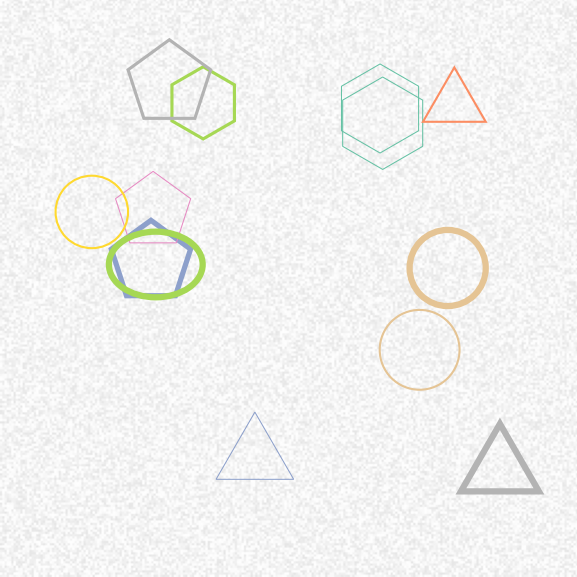[{"shape": "hexagon", "thickness": 0.5, "radius": 0.39, "center": [0.658, 0.811]}, {"shape": "hexagon", "thickness": 0.5, "radius": 0.4, "center": [0.663, 0.786]}, {"shape": "triangle", "thickness": 1, "radius": 0.31, "center": [0.787, 0.82]}, {"shape": "triangle", "thickness": 0.5, "radius": 0.39, "center": [0.441, 0.208]}, {"shape": "pentagon", "thickness": 2.5, "radius": 0.36, "center": [0.261, 0.545]}, {"shape": "pentagon", "thickness": 0.5, "radius": 0.34, "center": [0.265, 0.634]}, {"shape": "hexagon", "thickness": 1.5, "radius": 0.31, "center": [0.352, 0.821]}, {"shape": "oval", "thickness": 3, "radius": 0.41, "center": [0.27, 0.541]}, {"shape": "circle", "thickness": 1, "radius": 0.31, "center": [0.159, 0.632]}, {"shape": "circle", "thickness": 1, "radius": 0.35, "center": [0.727, 0.393]}, {"shape": "circle", "thickness": 3, "radius": 0.33, "center": [0.775, 0.535]}, {"shape": "pentagon", "thickness": 1.5, "radius": 0.38, "center": [0.293, 0.855]}, {"shape": "triangle", "thickness": 3, "radius": 0.39, "center": [0.866, 0.187]}]